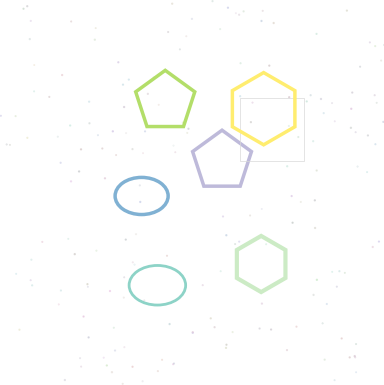[{"shape": "oval", "thickness": 2, "radius": 0.37, "center": [0.409, 0.259]}, {"shape": "pentagon", "thickness": 2.5, "radius": 0.4, "center": [0.577, 0.581]}, {"shape": "oval", "thickness": 2.5, "radius": 0.34, "center": [0.368, 0.491]}, {"shape": "pentagon", "thickness": 2.5, "radius": 0.4, "center": [0.429, 0.737]}, {"shape": "square", "thickness": 0.5, "radius": 0.41, "center": [0.706, 0.664]}, {"shape": "hexagon", "thickness": 3, "radius": 0.36, "center": [0.678, 0.314]}, {"shape": "hexagon", "thickness": 2.5, "radius": 0.47, "center": [0.685, 0.718]}]